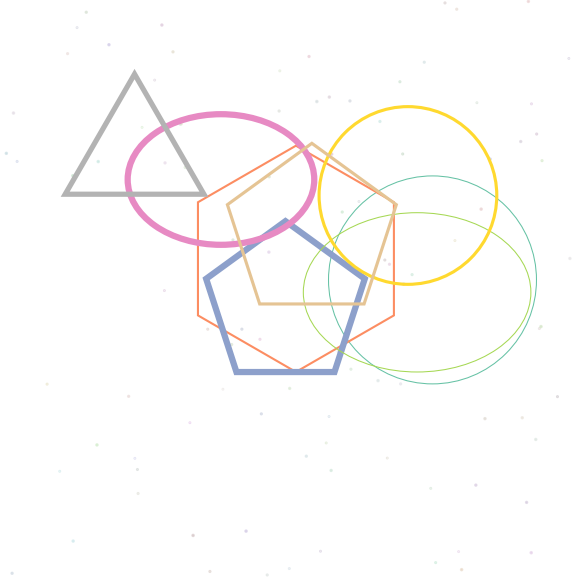[{"shape": "circle", "thickness": 0.5, "radius": 0.9, "center": [0.749, 0.514]}, {"shape": "hexagon", "thickness": 1, "radius": 0.98, "center": [0.512, 0.551]}, {"shape": "pentagon", "thickness": 3, "radius": 0.72, "center": [0.494, 0.472]}, {"shape": "oval", "thickness": 3, "radius": 0.81, "center": [0.383, 0.688]}, {"shape": "oval", "thickness": 0.5, "radius": 0.99, "center": [0.722, 0.493]}, {"shape": "circle", "thickness": 1.5, "radius": 0.77, "center": [0.706, 0.661]}, {"shape": "pentagon", "thickness": 1.5, "radius": 0.77, "center": [0.54, 0.597]}, {"shape": "triangle", "thickness": 2.5, "radius": 0.69, "center": [0.233, 0.732]}]